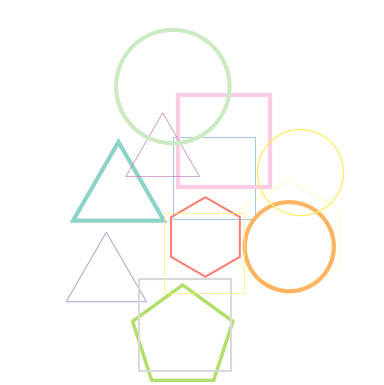[{"shape": "triangle", "thickness": 3, "radius": 0.68, "center": [0.308, 0.495]}, {"shape": "hexagon", "thickness": 0.5, "radius": 0.74, "center": [0.752, 0.383]}, {"shape": "triangle", "thickness": 1, "radius": 0.6, "center": [0.276, 0.277]}, {"shape": "hexagon", "thickness": 1.5, "radius": 0.52, "center": [0.534, 0.384]}, {"shape": "square", "thickness": 0.5, "radius": 0.53, "center": [0.556, 0.537]}, {"shape": "circle", "thickness": 3, "radius": 0.58, "center": [0.751, 0.359]}, {"shape": "pentagon", "thickness": 2.5, "radius": 0.68, "center": [0.474, 0.123]}, {"shape": "square", "thickness": 3, "radius": 0.6, "center": [0.581, 0.634]}, {"shape": "square", "thickness": 1.5, "radius": 0.6, "center": [0.481, 0.156]}, {"shape": "triangle", "thickness": 0.5, "radius": 0.55, "center": [0.423, 0.597]}, {"shape": "circle", "thickness": 3, "radius": 0.74, "center": [0.449, 0.775]}, {"shape": "square", "thickness": 0.5, "radius": 0.52, "center": [0.529, 0.342]}, {"shape": "circle", "thickness": 1, "radius": 0.56, "center": [0.78, 0.552]}]